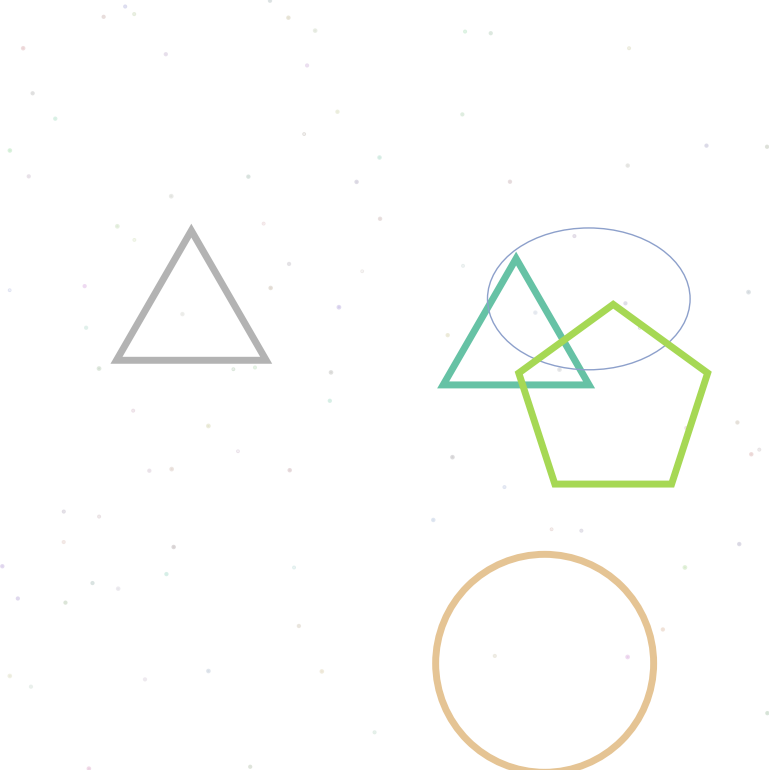[{"shape": "triangle", "thickness": 2.5, "radius": 0.55, "center": [0.67, 0.555]}, {"shape": "oval", "thickness": 0.5, "radius": 0.66, "center": [0.765, 0.612]}, {"shape": "pentagon", "thickness": 2.5, "radius": 0.64, "center": [0.796, 0.476]}, {"shape": "circle", "thickness": 2.5, "radius": 0.71, "center": [0.707, 0.139]}, {"shape": "triangle", "thickness": 2.5, "radius": 0.56, "center": [0.248, 0.588]}]